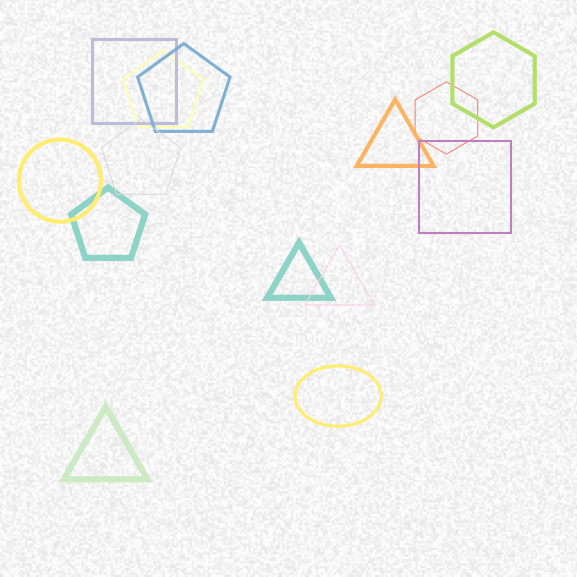[{"shape": "triangle", "thickness": 3, "radius": 0.32, "center": [0.518, 0.515]}, {"shape": "pentagon", "thickness": 3, "radius": 0.34, "center": [0.187, 0.607]}, {"shape": "pentagon", "thickness": 1, "radius": 0.37, "center": [0.282, 0.838]}, {"shape": "square", "thickness": 1.5, "radius": 0.36, "center": [0.231, 0.859]}, {"shape": "hexagon", "thickness": 0.5, "radius": 0.31, "center": [0.773, 0.795]}, {"shape": "pentagon", "thickness": 1.5, "radius": 0.42, "center": [0.318, 0.84]}, {"shape": "triangle", "thickness": 2, "radius": 0.38, "center": [0.684, 0.75]}, {"shape": "hexagon", "thickness": 2, "radius": 0.41, "center": [0.855, 0.861]}, {"shape": "triangle", "thickness": 0.5, "radius": 0.35, "center": [0.588, 0.506]}, {"shape": "pentagon", "thickness": 0.5, "radius": 0.36, "center": [0.244, 0.721]}, {"shape": "square", "thickness": 1, "radius": 0.4, "center": [0.805, 0.675]}, {"shape": "triangle", "thickness": 3, "radius": 0.42, "center": [0.183, 0.211]}, {"shape": "oval", "thickness": 1.5, "radius": 0.37, "center": [0.585, 0.313]}, {"shape": "circle", "thickness": 2, "radius": 0.36, "center": [0.104, 0.686]}]